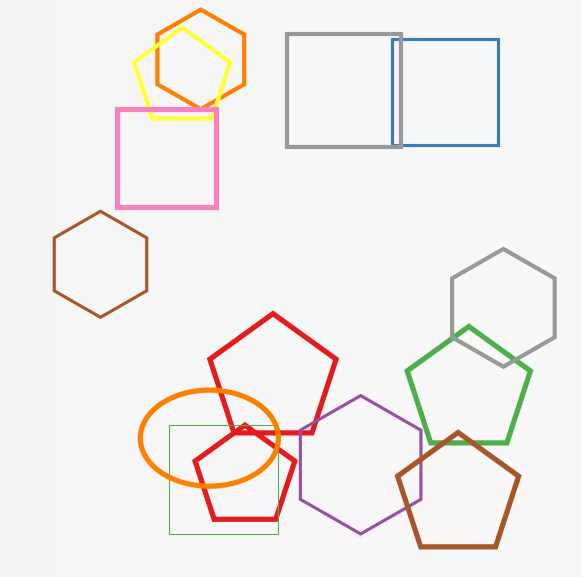[{"shape": "pentagon", "thickness": 2.5, "radius": 0.45, "center": [0.421, 0.173]}, {"shape": "pentagon", "thickness": 2.5, "radius": 0.57, "center": [0.47, 0.342]}, {"shape": "square", "thickness": 1.5, "radius": 0.46, "center": [0.766, 0.84]}, {"shape": "pentagon", "thickness": 2.5, "radius": 0.56, "center": [0.807, 0.322]}, {"shape": "square", "thickness": 0.5, "radius": 0.47, "center": [0.385, 0.169]}, {"shape": "hexagon", "thickness": 1.5, "radius": 0.6, "center": [0.62, 0.194]}, {"shape": "oval", "thickness": 2.5, "radius": 0.59, "center": [0.36, 0.24]}, {"shape": "hexagon", "thickness": 2, "radius": 0.43, "center": [0.345, 0.896]}, {"shape": "pentagon", "thickness": 2, "radius": 0.43, "center": [0.313, 0.864]}, {"shape": "hexagon", "thickness": 1.5, "radius": 0.46, "center": [0.173, 0.541]}, {"shape": "pentagon", "thickness": 2.5, "radius": 0.55, "center": [0.788, 0.141]}, {"shape": "square", "thickness": 2.5, "radius": 0.43, "center": [0.286, 0.726]}, {"shape": "square", "thickness": 2, "radius": 0.49, "center": [0.592, 0.842]}, {"shape": "hexagon", "thickness": 2, "radius": 0.51, "center": [0.866, 0.466]}]